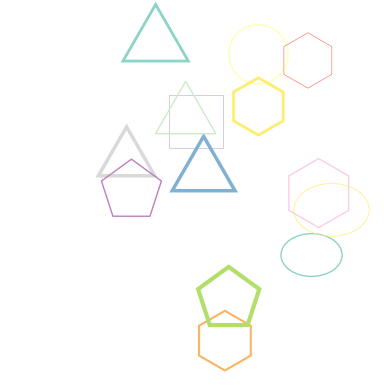[{"shape": "triangle", "thickness": 2, "radius": 0.49, "center": [0.404, 0.89]}, {"shape": "oval", "thickness": 1, "radius": 0.4, "center": [0.809, 0.338]}, {"shape": "circle", "thickness": 1, "radius": 0.39, "center": [0.671, 0.859]}, {"shape": "square", "thickness": 0.5, "radius": 0.35, "center": [0.509, 0.684]}, {"shape": "hexagon", "thickness": 0.5, "radius": 0.36, "center": [0.8, 0.843]}, {"shape": "triangle", "thickness": 2.5, "radius": 0.47, "center": [0.529, 0.552]}, {"shape": "hexagon", "thickness": 1.5, "radius": 0.39, "center": [0.584, 0.115]}, {"shape": "pentagon", "thickness": 3, "radius": 0.42, "center": [0.594, 0.223]}, {"shape": "hexagon", "thickness": 1, "radius": 0.45, "center": [0.828, 0.498]}, {"shape": "triangle", "thickness": 2.5, "radius": 0.42, "center": [0.329, 0.586]}, {"shape": "pentagon", "thickness": 1, "radius": 0.41, "center": [0.341, 0.505]}, {"shape": "triangle", "thickness": 1, "radius": 0.45, "center": [0.482, 0.698]}, {"shape": "oval", "thickness": 0.5, "radius": 0.49, "center": [0.861, 0.455]}, {"shape": "hexagon", "thickness": 2, "radius": 0.37, "center": [0.671, 0.724]}]